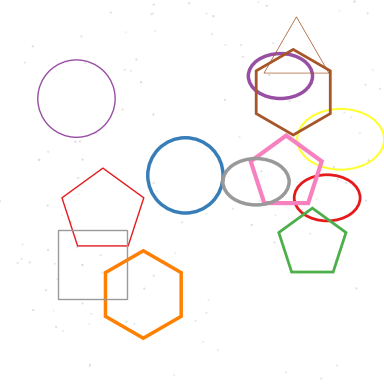[{"shape": "oval", "thickness": 2, "radius": 0.43, "center": [0.85, 0.486]}, {"shape": "pentagon", "thickness": 1, "radius": 0.56, "center": [0.267, 0.452]}, {"shape": "circle", "thickness": 2.5, "radius": 0.49, "center": [0.482, 0.544]}, {"shape": "pentagon", "thickness": 2, "radius": 0.46, "center": [0.811, 0.368]}, {"shape": "oval", "thickness": 2.5, "radius": 0.42, "center": [0.728, 0.802]}, {"shape": "circle", "thickness": 1, "radius": 0.5, "center": [0.199, 0.744]}, {"shape": "hexagon", "thickness": 2.5, "radius": 0.57, "center": [0.372, 0.235]}, {"shape": "oval", "thickness": 1.5, "radius": 0.56, "center": [0.885, 0.638]}, {"shape": "hexagon", "thickness": 2, "radius": 0.56, "center": [0.762, 0.76]}, {"shape": "triangle", "thickness": 0.5, "radius": 0.49, "center": [0.77, 0.859]}, {"shape": "pentagon", "thickness": 3, "radius": 0.48, "center": [0.743, 0.551]}, {"shape": "square", "thickness": 1, "radius": 0.45, "center": [0.241, 0.312]}, {"shape": "oval", "thickness": 2.5, "radius": 0.43, "center": [0.665, 0.528]}]